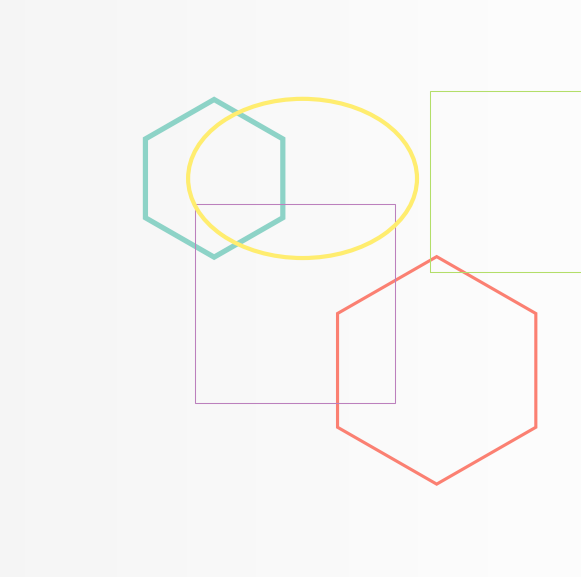[{"shape": "hexagon", "thickness": 2.5, "radius": 0.68, "center": [0.368, 0.69]}, {"shape": "hexagon", "thickness": 1.5, "radius": 0.98, "center": [0.751, 0.358]}, {"shape": "square", "thickness": 0.5, "radius": 0.78, "center": [0.896, 0.684]}, {"shape": "square", "thickness": 0.5, "radius": 0.86, "center": [0.508, 0.474]}, {"shape": "oval", "thickness": 2, "radius": 0.98, "center": [0.521, 0.69]}]